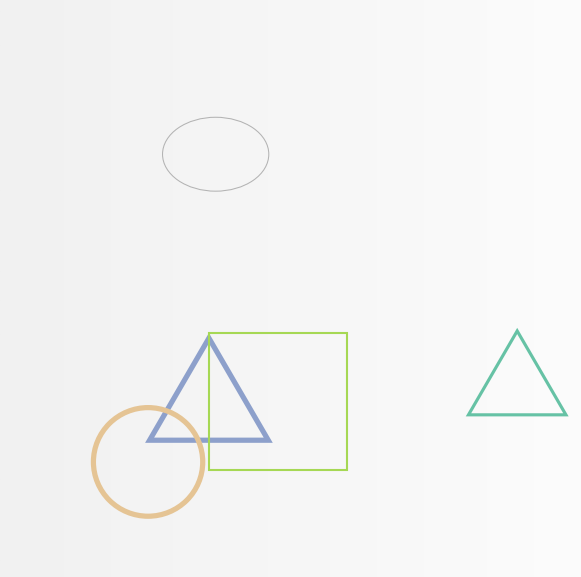[{"shape": "triangle", "thickness": 1.5, "radius": 0.48, "center": [0.89, 0.329]}, {"shape": "triangle", "thickness": 2.5, "radius": 0.59, "center": [0.359, 0.296]}, {"shape": "square", "thickness": 1, "radius": 0.6, "center": [0.478, 0.304]}, {"shape": "circle", "thickness": 2.5, "radius": 0.47, "center": [0.255, 0.199]}, {"shape": "oval", "thickness": 0.5, "radius": 0.46, "center": [0.371, 0.732]}]